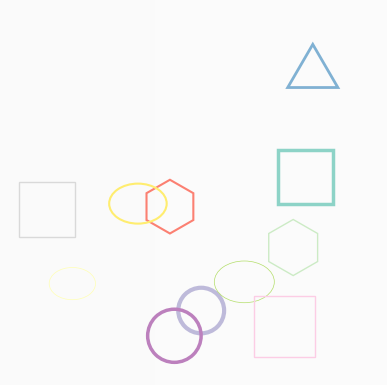[{"shape": "square", "thickness": 2.5, "radius": 0.35, "center": [0.789, 0.54]}, {"shape": "oval", "thickness": 0.5, "radius": 0.3, "center": [0.187, 0.263]}, {"shape": "circle", "thickness": 3, "radius": 0.3, "center": [0.519, 0.193]}, {"shape": "hexagon", "thickness": 1.5, "radius": 0.35, "center": [0.439, 0.463]}, {"shape": "triangle", "thickness": 2, "radius": 0.37, "center": [0.807, 0.81]}, {"shape": "oval", "thickness": 0.5, "radius": 0.39, "center": [0.63, 0.268]}, {"shape": "square", "thickness": 1, "radius": 0.39, "center": [0.733, 0.152]}, {"shape": "square", "thickness": 1, "radius": 0.36, "center": [0.122, 0.456]}, {"shape": "circle", "thickness": 2.5, "radius": 0.34, "center": [0.45, 0.128]}, {"shape": "hexagon", "thickness": 1, "radius": 0.36, "center": [0.757, 0.357]}, {"shape": "oval", "thickness": 1.5, "radius": 0.37, "center": [0.356, 0.471]}]